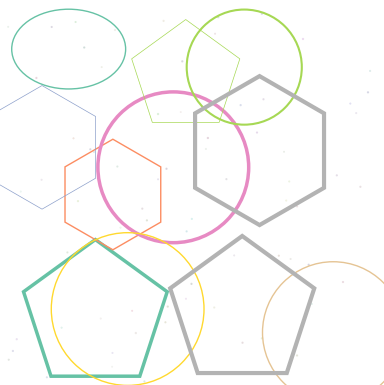[{"shape": "pentagon", "thickness": 2.5, "radius": 0.98, "center": [0.248, 0.182]}, {"shape": "oval", "thickness": 1, "radius": 0.74, "center": [0.178, 0.873]}, {"shape": "hexagon", "thickness": 1, "radius": 0.72, "center": [0.293, 0.495]}, {"shape": "hexagon", "thickness": 0.5, "radius": 0.8, "center": [0.109, 0.617]}, {"shape": "circle", "thickness": 2.5, "radius": 0.98, "center": [0.45, 0.565]}, {"shape": "pentagon", "thickness": 0.5, "radius": 0.74, "center": [0.482, 0.802]}, {"shape": "circle", "thickness": 1.5, "radius": 0.75, "center": [0.634, 0.826]}, {"shape": "circle", "thickness": 1, "radius": 0.99, "center": [0.332, 0.197]}, {"shape": "circle", "thickness": 1, "radius": 0.92, "center": [0.865, 0.137]}, {"shape": "hexagon", "thickness": 3, "radius": 0.97, "center": [0.674, 0.609]}, {"shape": "pentagon", "thickness": 3, "radius": 0.98, "center": [0.629, 0.19]}]